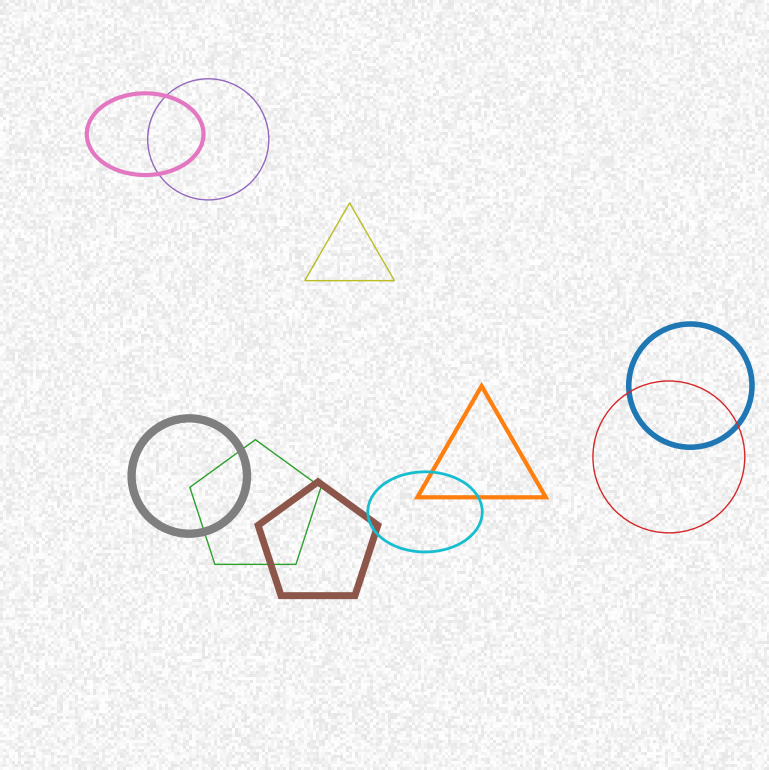[{"shape": "circle", "thickness": 2, "radius": 0.4, "center": [0.897, 0.499]}, {"shape": "triangle", "thickness": 1.5, "radius": 0.48, "center": [0.625, 0.402]}, {"shape": "pentagon", "thickness": 0.5, "radius": 0.45, "center": [0.332, 0.339]}, {"shape": "circle", "thickness": 0.5, "radius": 0.49, "center": [0.869, 0.407]}, {"shape": "circle", "thickness": 0.5, "radius": 0.39, "center": [0.27, 0.819]}, {"shape": "pentagon", "thickness": 2.5, "radius": 0.41, "center": [0.413, 0.293]}, {"shape": "oval", "thickness": 1.5, "radius": 0.38, "center": [0.189, 0.826]}, {"shape": "circle", "thickness": 3, "radius": 0.37, "center": [0.246, 0.382]}, {"shape": "triangle", "thickness": 0.5, "radius": 0.34, "center": [0.454, 0.669]}, {"shape": "oval", "thickness": 1, "radius": 0.37, "center": [0.552, 0.335]}]